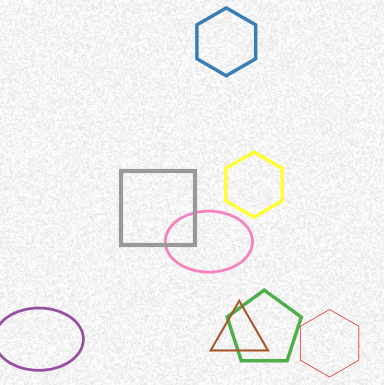[{"shape": "hexagon", "thickness": 0.5, "radius": 0.44, "center": [0.856, 0.108]}, {"shape": "hexagon", "thickness": 2.5, "radius": 0.44, "center": [0.588, 0.891]}, {"shape": "pentagon", "thickness": 2.5, "radius": 0.51, "center": [0.686, 0.145]}, {"shape": "oval", "thickness": 2, "radius": 0.58, "center": [0.101, 0.119]}, {"shape": "hexagon", "thickness": 2.5, "radius": 0.42, "center": [0.66, 0.52]}, {"shape": "triangle", "thickness": 1.5, "radius": 0.43, "center": [0.622, 0.133]}, {"shape": "oval", "thickness": 2, "radius": 0.57, "center": [0.543, 0.372]}, {"shape": "square", "thickness": 3, "radius": 0.48, "center": [0.41, 0.459]}]